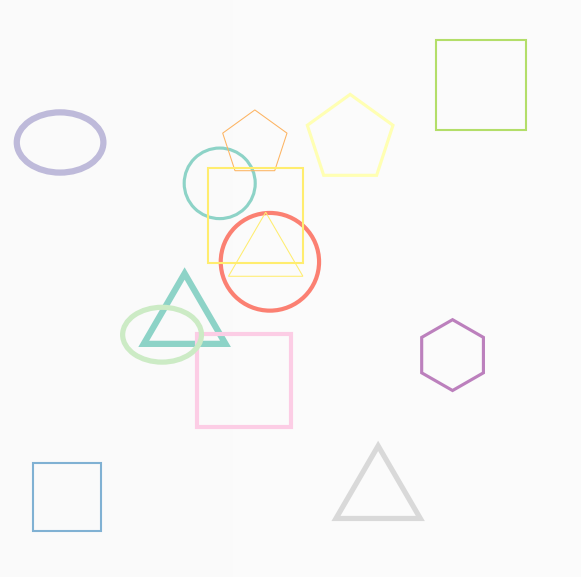[{"shape": "triangle", "thickness": 3, "radius": 0.41, "center": [0.318, 0.444]}, {"shape": "circle", "thickness": 1.5, "radius": 0.31, "center": [0.378, 0.682]}, {"shape": "pentagon", "thickness": 1.5, "radius": 0.39, "center": [0.602, 0.758]}, {"shape": "oval", "thickness": 3, "radius": 0.37, "center": [0.103, 0.752]}, {"shape": "circle", "thickness": 2, "radius": 0.42, "center": [0.464, 0.546]}, {"shape": "square", "thickness": 1, "radius": 0.29, "center": [0.116, 0.138]}, {"shape": "pentagon", "thickness": 0.5, "radius": 0.29, "center": [0.438, 0.751]}, {"shape": "square", "thickness": 1, "radius": 0.39, "center": [0.828, 0.852]}, {"shape": "square", "thickness": 2, "radius": 0.4, "center": [0.419, 0.34]}, {"shape": "triangle", "thickness": 2.5, "radius": 0.42, "center": [0.651, 0.143]}, {"shape": "hexagon", "thickness": 1.5, "radius": 0.31, "center": [0.779, 0.384]}, {"shape": "oval", "thickness": 2.5, "radius": 0.34, "center": [0.279, 0.42]}, {"shape": "square", "thickness": 1, "radius": 0.41, "center": [0.44, 0.626]}, {"shape": "triangle", "thickness": 0.5, "radius": 0.37, "center": [0.457, 0.558]}]